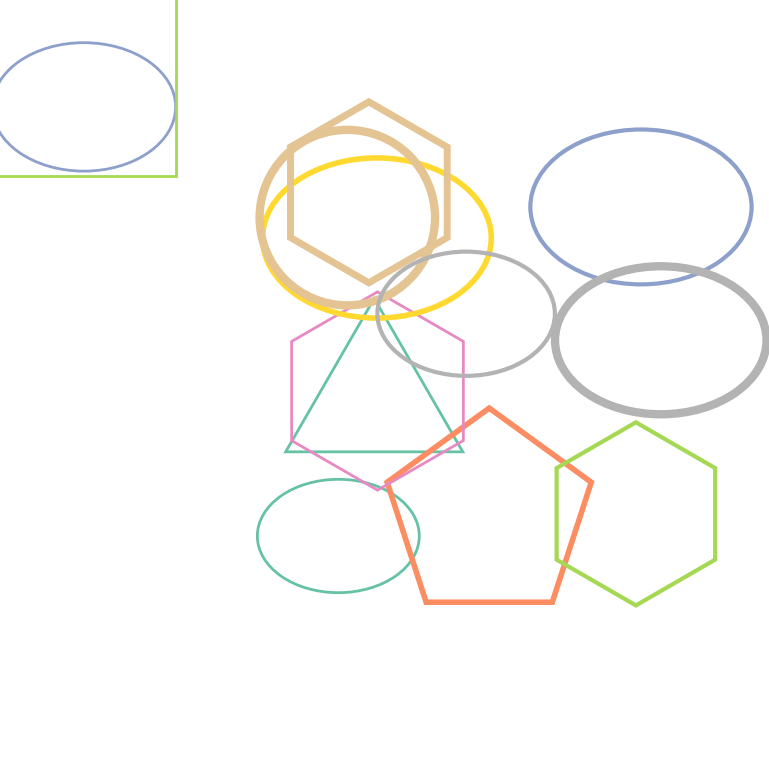[{"shape": "oval", "thickness": 1, "radius": 0.53, "center": [0.439, 0.304]}, {"shape": "triangle", "thickness": 1, "radius": 0.66, "center": [0.486, 0.48]}, {"shape": "pentagon", "thickness": 2, "radius": 0.7, "center": [0.635, 0.331]}, {"shape": "oval", "thickness": 1.5, "radius": 0.72, "center": [0.832, 0.731]}, {"shape": "oval", "thickness": 1, "radius": 0.6, "center": [0.109, 0.861]}, {"shape": "hexagon", "thickness": 1, "radius": 0.64, "center": [0.49, 0.492]}, {"shape": "hexagon", "thickness": 1.5, "radius": 0.59, "center": [0.826, 0.333]}, {"shape": "square", "thickness": 1, "radius": 0.63, "center": [0.103, 0.897]}, {"shape": "oval", "thickness": 2, "radius": 0.74, "center": [0.489, 0.691]}, {"shape": "circle", "thickness": 3, "radius": 0.57, "center": [0.451, 0.717]}, {"shape": "hexagon", "thickness": 2.5, "radius": 0.59, "center": [0.479, 0.75]}, {"shape": "oval", "thickness": 1.5, "radius": 0.58, "center": [0.605, 0.593]}, {"shape": "oval", "thickness": 3, "radius": 0.69, "center": [0.858, 0.558]}]